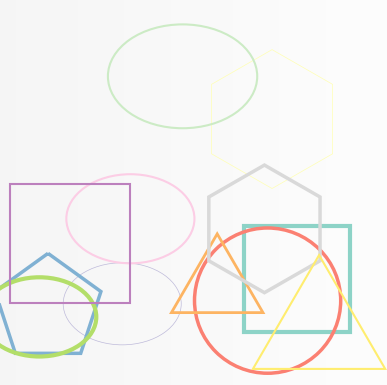[{"shape": "square", "thickness": 3, "radius": 0.69, "center": [0.766, 0.276]}, {"shape": "hexagon", "thickness": 0.5, "radius": 0.9, "center": [0.702, 0.691]}, {"shape": "oval", "thickness": 0.5, "radius": 0.76, "center": [0.315, 0.211]}, {"shape": "circle", "thickness": 2.5, "radius": 0.94, "center": [0.691, 0.219]}, {"shape": "pentagon", "thickness": 2.5, "radius": 0.72, "center": [0.124, 0.198]}, {"shape": "triangle", "thickness": 2, "radius": 0.68, "center": [0.561, 0.256]}, {"shape": "oval", "thickness": 3, "radius": 0.73, "center": [0.102, 0.177]}, {"shape": "oval", "thickness": 1.5, "radius": 0.83, "center": [0.336, 0.432]}, {"shape": "hexagon", "thickness": 2.5, "radius": 0.83, "center": [0.682, 0.405]}, {"shape": "square", "thickness": 1.5, "radius": 0.78, "center": [0.181, 0.368]}, {"shape": "oval", "thickness": 1.5, "radius": 0.96, "center": [0.471, 0.802]}, {"shape": "triangle", "thickness": 1.5, "radius": 0.99, "center": [0.823, 0.14]}]